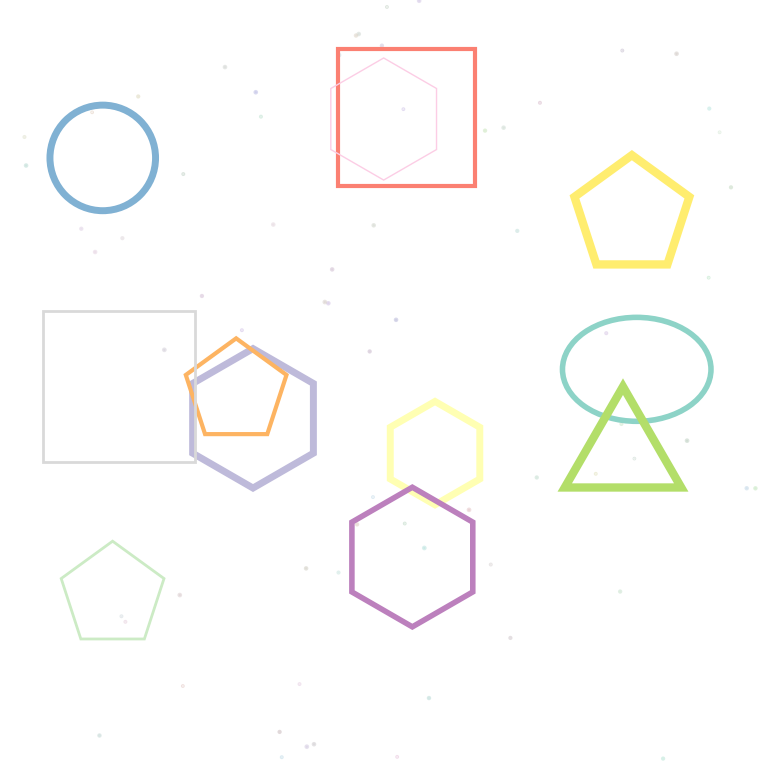[{"shape": "oval", "thickness": 2, "radius": 0.48, "center": [0.827, 0.52]}, {"shape": "hexagon", "thickness": 2.5, "radius": 0.34, "center": [0.565, 0.412]}, {"shape": "hexagon", "thickness": 2.5, "radius": 0.45, "center": [0.329, 0.457]}, {"shape": "square", "thickness": 1.5, "radius": 0.45, "center": [0.529, 0.848]}, {"shape": "circle", "thickness": 2.5, "radius": 0.34, "center": [0.133, 0.795]}, {"shape": "pentagon", "thickness": 1.5, "radius": 0.34, "center": [0.307, 0.492]}, {"shape": "triangle", "thickness": 3, "radius": 0.44, "center": [0.809, 0.411]}, {"shape": "hexagon", "thickness": 0.5, "radius": 0.4, "center": [0.498, 0.845]}, {"shape": "square", "thickness": 1, "radius": 0.49, "center": [0.155, 0.498]}, {"shape": "hexagon", "thickness": 2, "radius": 0.45, "center": [0.536, 0.277]}, {"shape": "pentagon", "thickness": 1, "radius": 0.35, "center": [0.146, 0.227]}, {"shape": "pentagon", "thickness": 3, "radius": 0.39, "center": [0.821, 0.72]}]